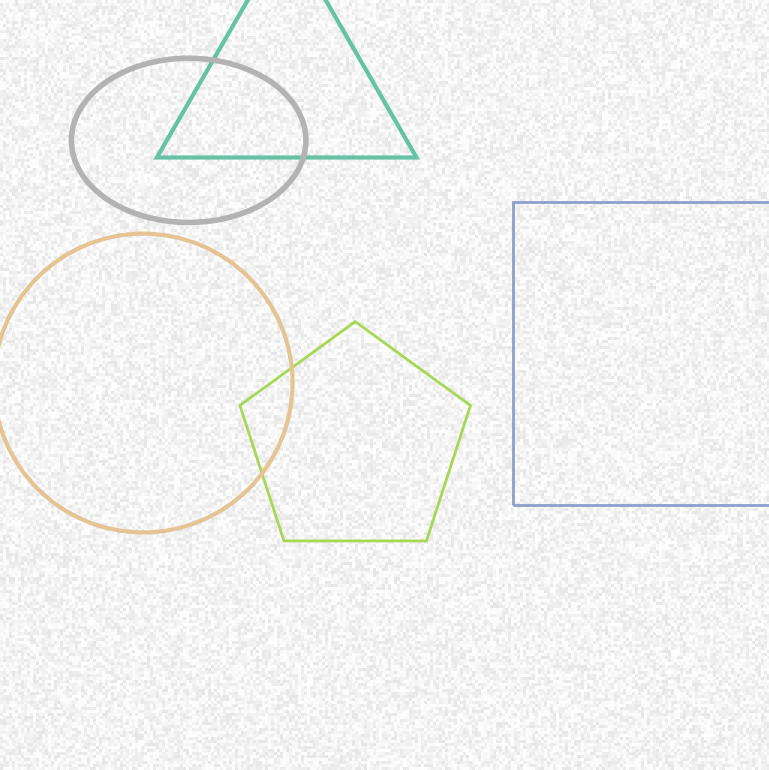[{"shape": "triangle", "thickness": 1.5, "radius": 0.97, "center": [0.372, 0.893]}, {"shape": "square", "thickness": 1, "radius": 0.98, "center": [0.863, 0.541]}, {"shape": "pentagon", "thickness": 1, "radius": 0.79, "center": [0.461, 0.425]}, {"shape": "circle", "thickness": 1.5, "radius": 0.97, "center": [0.186, 0.503]}, {"shape": "oval", "thickness": 2, "radius": 0.76, "center": [0.245, 0.818]}]